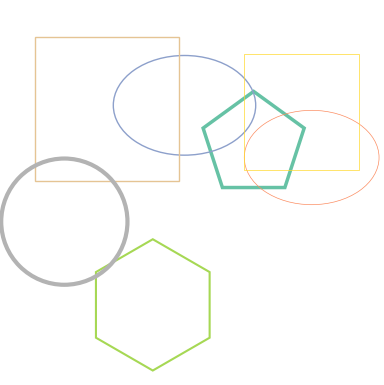[{"shape": "pentagon", "thickness": 2.5, "radius": 0.69, "center": [0.659, 0.625]}, {"shape": "oval", "thickness": 0.5, "radius": 0.88, "center": [0.81, 0.591]}, {"shape": "oval", "thickness": 1, "radius": 0.92, "center": [0.479, 0.726]}, {"shape": "hexagon", "thickness": 1.5, "radius": 0.85, "center": [0.397, 0.208]}, {"shape": "square", "thickness": 0.5, "radius": 0.75, "center": [0.784, 0.709]}, {"shape": "square", "thickness": 1, "radius": 0.94, "center": [0.278, 0.717]}, {"shape": "circle", "thickness": 3, "radius": 0.82, "center": [0.167, 0.424]}]